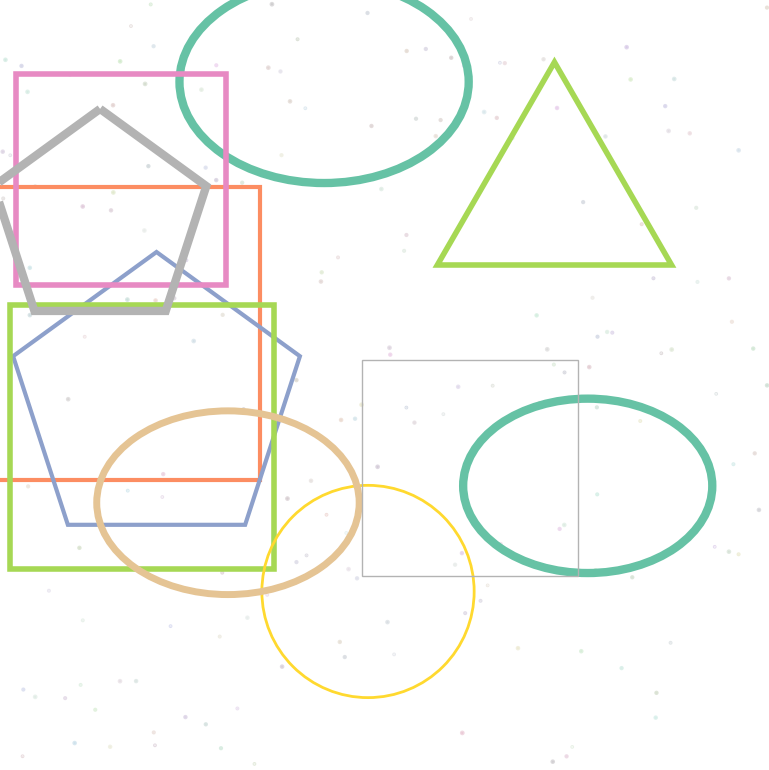[{"shape": "oval", "thickness": 3, "radius": 0.94, "center": [0.421, 0.894]}, {"shape": "oval", "thickness": 3, "radius": 0.81, "center": [0.763, 0.369]}, {"shape": "square", "thickness": 1.5, "radius": 0.95, "center": [0.147, 0.567]}, {"shape": "pentagon", "thickness": 1.5, "radius": 0.98, "center": [0.203, 0.477]}, {"shape": "square", "thickness": 2, "radius": 0.68, "center": [0.157, 0.767]}, {"shape": "triangle", "thickness": 2, "radius": 0.88, "center": [0.72, 0.744]}, {"shape": "square", "thickness": 2, "radius": 0.86, "center": [0.184, 0.432]}, {"shape": "circle", "thickness": 1, "radius": 0.69, "center": [0.478, 0.232]}, {"shape": "oval", "thickness": 2.5, "radius": 0.85, "center": [0.296, 0.347]}, {"shape": "square", "thickness": 0.5, "radius": 0.7, "center": [0.611, 0.392]}, {"shape": "pentagon", "thickness": 3, "radius": 0.73, "center": [0.13, 0.714]}]